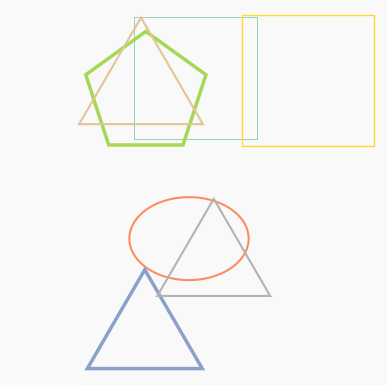[{"shape": "square", "thickness": 0.5, "radius": 0.79, "center": [0.504, 0.798]}, {"shape": "oval", "thickness": 1.5, "radius": 0.77, "center": [0.488, 0.38]}, {"shape": "triangle", "thickness": 2.5, "radius": 0.86, "center": [0.374, 0.128]}, {"shape": "pentagon", "thickness": 2.5, "radius": 0.82, "center": [0.376, 0.755]}, {"shape": "square", "thickness": 1, "radius": 0.85, "center": [0.794, 0.792]}, {"shape": "triangle", "thickness": 1.5, "radius": 0.92, "center": [0.364, 0.77]}, {"shape": "triangle", "thickness": 1.5, "radius": 0.84, "center": [0.552, 0.315]}]